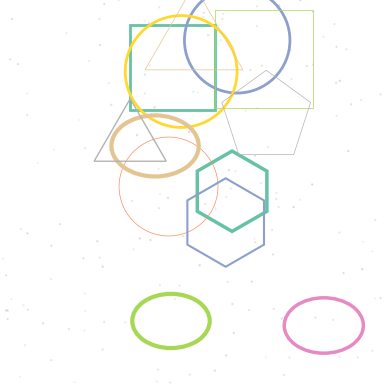[{"shape": "square", "thickness": 2, "radius": 0.55, "center": [0.448, 0.825]}, {"shape": "hexagon", "thickness": 2.5, "radius": 0.52, "center": [0.603, 0.503]}, {"shape": "circle", "thickness": 0.5, "radius": 0.64, "center": [0.438, 0.516]}, {"shape": "hexagon", "thickness": 1.5, "radius": 0.57, "center": [0.586, 0.422]}, {"shape": "circle", "thickness": 2, "radius": 0.68, "center": [0.616, 0.895]}, {"shape": "oval", "thickness": 2.5, "radius": 0.51, "center": [0.841, 0.155]}, {"shape": "oval", "thickness": 3, "radius": 0.5, "center": [0.444, 0.166]}, {"shape": "square", "thickness": 0.5, "radius": 0.64, "center": [0.685, 0.846]}, {"shape": "circle", "thickness": 2, "radius": 0.73, "center": [0.471, 0.814]}, {"shape": "oval", "thickness": 3, "radius": 0.57, "center": [0.403, 0.621]}, {"shape": "triangle", "thickness": 0.5, "radius": 0.73, "center": [0.504, 0.892]}, {"shape": "triangle", "thickness": 1, "radius": 0.54, "center": [0.338, 0.635]}, {"shape": "pentagon", "thickness": 0.5, "radius": 0.61, "center": [0.692, 0.696]}]